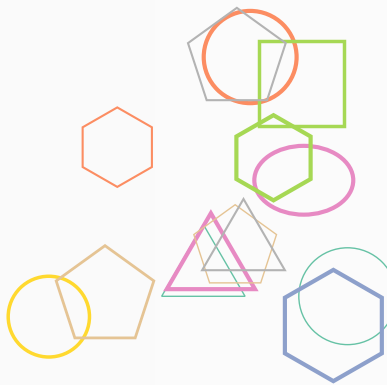[{"shape": "circle", "thickness": 1, "radius": 0.63, "center": [0.897, 0.231]}, {"shape": "triangle", "thickness": 1, "radius": 0.62, "center": [0.525, 0.293]}, {"shape": "circle", "thickness": 3, "radius": 0.6, "center": [0.646, 0.852]}, {"shape": "hexagon", "thickness": 1.5, "radius": 0.52, "center": [0.303, 0.618]}, {"shape": "hexagon", "thickness": 3, "radius": 0.72, "center": [0.86, 0.155]}, {"shape": "oval", "thickness": 3, "radius": 0.64, "center": [0.784, 0.532]}, {"shape": "triangle", "thickness": 3, "radius": 0.66, "center": [0.544, 0.315]}, {"shape": "square", "thickness": 2.5, "radius": 0.55, "center": [0.777, 0.783]}, {"shape": "hexagon", "thickness": 3, "radius": 0.55, "center": [0.706, 0.59]}, {"shape": "circle", "thickness": 2.5, "radius": 0.52, "center": [0.126, 0.178]}, {"shape": "pentagon", "thickness": 2, "radius": 0.66, "center": [0.271, 0.229]}, {"shape": "pentagon", "thickness": 1, "radius": 0.56, "center": [0.607, 0.356]}, {"shape": "triangle", "thickness": 1.5, "radius": 0.62, "center": [0.628, 0.36]}, {"shape": "pentagon", "thickness": 1.5, "radius": 0.66, "center": [0.611, 0.847]}]